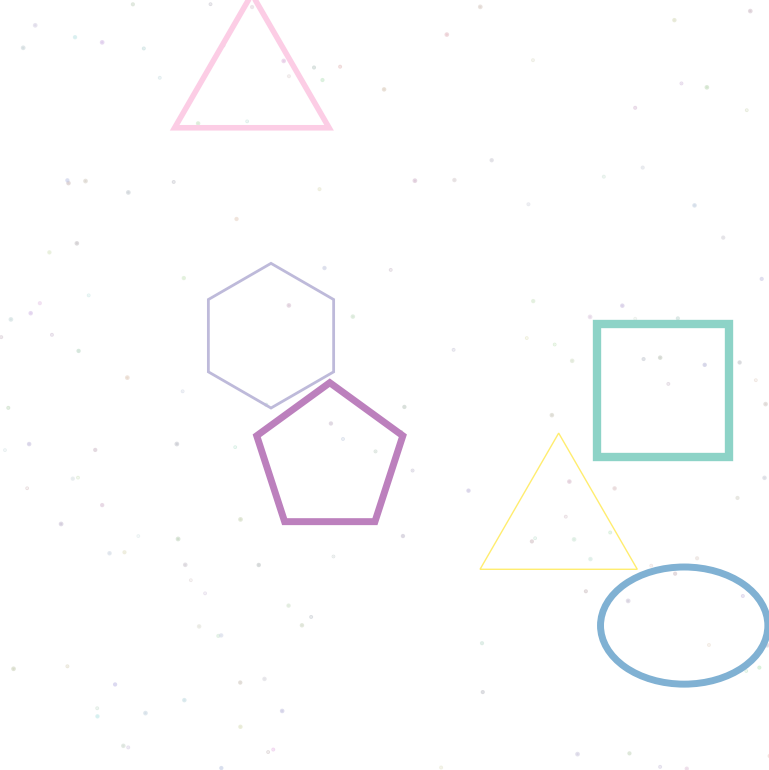[{"shape": "square", "thickness": 3, "radius": 0.43, "center": [0.861, 0.493]}, {"shape": "hexagon", "thickness": 1, "radius": 0.47, "center": [0.352, 0.564]}, {"shape": "oval", "thickness": 2.5, "radius": 0.54, "center": [0.889, 0.188]}, {"shape": "triangle", "thickness": 2, "radius": 0.58, "center": [0.327, 0.892]}, {"shape": "pentagon", "thickness": 2.5, "radius": 0.5, "center": [0.428, 0.403]}, {"shape": "triangle", "thickness": 0.5, "radius": 0.59, "center": [0.726, 0.32]}]